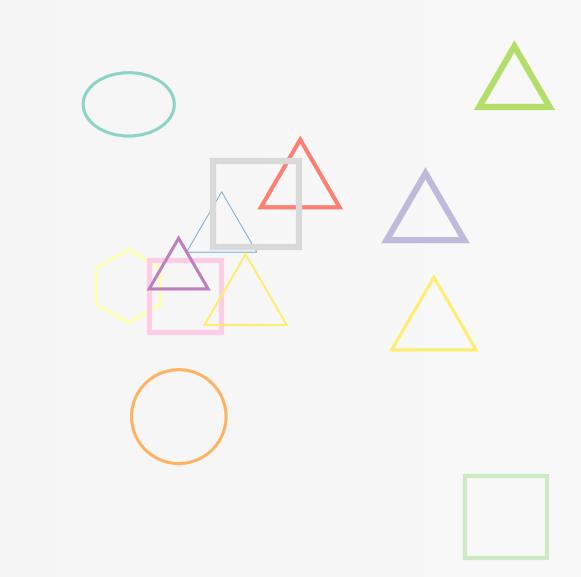[{"shape": "oval", "thickness": 1.5, "radius": 0.39, "center": [0.221, 0.818]}, {"shape": "hexagon", "thickness": 1.5, "radius": 0.32, "center": [0.221, 0.503]}, {"shape": "triangle", "thickness": 3, "radius": 0.39, "center": [0.732, 0.622]}, {"shape": "triangle", "thickness": 2, "radius": 0.39, "center": [0.517, 0.679]}, {"shape": "triangle", "thickness": 0.5, "radius": 0.35, "center": [0.381, 0.597]}, {"shape": "circle", "thickness": 1.5, "radius": 0.41, "center": [0.308, 0.278]}, {"shape": "triangle", "thickness": 3, "radius": 0.35, "center": [0.885, 0.849]}, {"shape": "square", "thickness": 2.5, "radius": 0.31, "center": [0.318, 0.487]}, {"shape": "square", "thickness": 3, "radius": 0.37, "center": [0.441, 0.645]}, {"shape": "triangle", "thickness": 1.5, "radius": 0.29, "center": [0.307, 0.528]}, {"shape": "square", "thickness": 2, "radius": 0.35, "center": [0.87, 0.105]}, {"shape": "triangle", "thickness": 1.5, "radius": 0.42, "center": [0.747, 0.435]}, {"shape": "triangle", "thickness": 1, "radius": 0.41, "center": [0.423, 0.477]}]